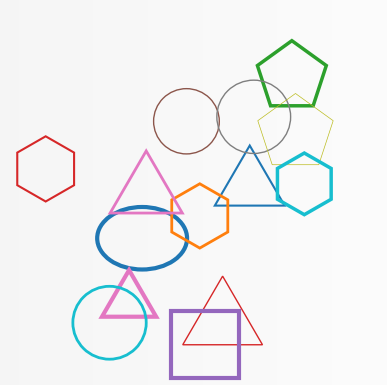[{"shape": "oval", "thickness": 3, "radius": 0.58, "center": [0.367, 0.381]}, {"shape": "triangle", "thickness": 1.5, "radius": 0.52, "center": [0.645, 0.518]}, {"shape": "hexagon", "thickness": 2, "radius": 0.42, "center": [0.516, 0.439]}, {"shape": "pentagon", "thickness": 2.5, "radius": 0.47, "center": [0.753, 0.801]}, {"shape": "triangle", "thickness": 1, "radius": 0.59, "center": [0.574, 0.164]}, {"shape": "hexagon", "thickness": 1.5, "radius": 0.42, "center": [0.118, 0.561]}, {"shape": "square", "thickness": 3, "radius": 0.44, "center": [0.529, 0.104]}, {"shape": "circle", "thickness": 1, "radius": 0.42, "center": [0.481, 0.685]}, {"shape": "triangle", "thickness": 3, "radius": 0.4, "center": [0.333, 0.218]}, {"shape": "triangle", "thickness": 2, "radius": 0.54, "center": [0.377, 0.5]}, {"shape": "circle", "thickness": 1, "radius": 0.48, "center": [0.655, 0.697]}, {"shape": "pentagon", "thickness": 0.5, "radius": 0.51, "center": [0.763, 0.655]}, {"shape": "circle", "thickness": 2, "radius": 0.47, "center": [0.283, 0.162]}, {"shape": "hexagon", "thickness": 2.5, "radius": 0.4, "center": [0.785, 0.522]}]